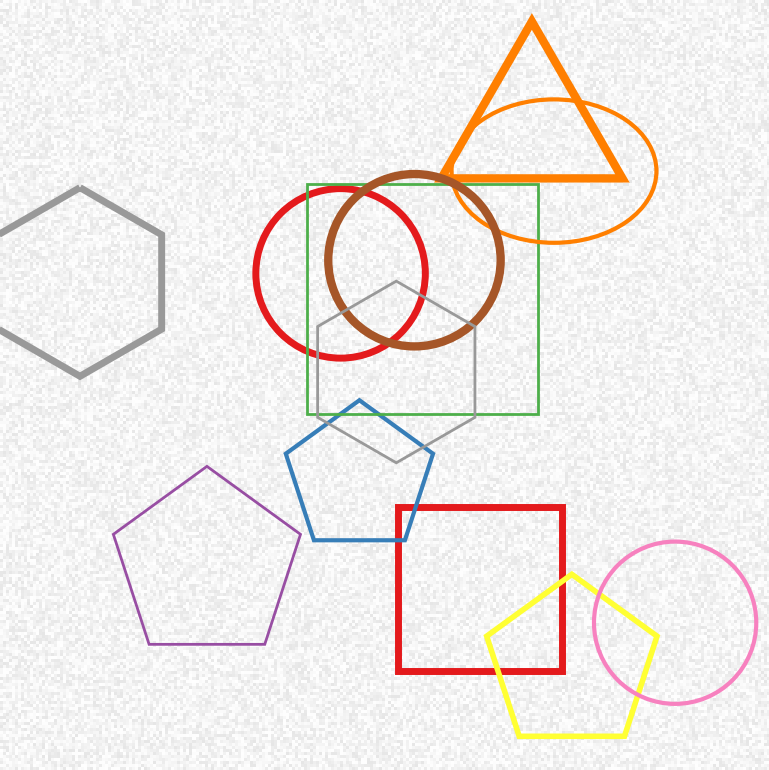[{"shape": "circle", "thickness": 2.5, "radius": 0.55, "center": [0.442, 0.645]}, {"shape": "square", "thickness": 2.5, "radius": 0.53, "center": [0.624, 0.235]}, {"shape": "pentagon", "thickness": 1.5, "radius": 0.5, "center": [0.467, 0.38]}, {"shape": "square", "thickness": 1, "radius": 0.75, "center": [0.549, 0.612]}, {"shape": "pentagon", "thickness": 1, "radius": 0.64, "center": [0.269, 0.267]}, {"shape": "triangle", "thickness": 3, "radius": 0.68, "center": [0.691, 0.836]}, {"shape": "oval", "thickness": 1.5, "radius": 0.67, "center": [0.719, 0.778]}, {"shape": "pentagon", "thickness": 2, "radius": 0.58, "center": [0.743, 0.138]}, {"shape": "circle", "thickness": 3, "radius": 0.56, "center": [0.538, 0.662]}, {"shape": "circle", "thickness": 1.5, "radius": 0.53, "center": [0.877, 0.191]}, {"shape": "hexagon", "thickness": 2.5, "radius": 0.61, "center": [0.104, 0.634]}, {"shape": "hexagon", "thickness": 1, "radius": 0.59, "center": [0.515, 0.517]}]